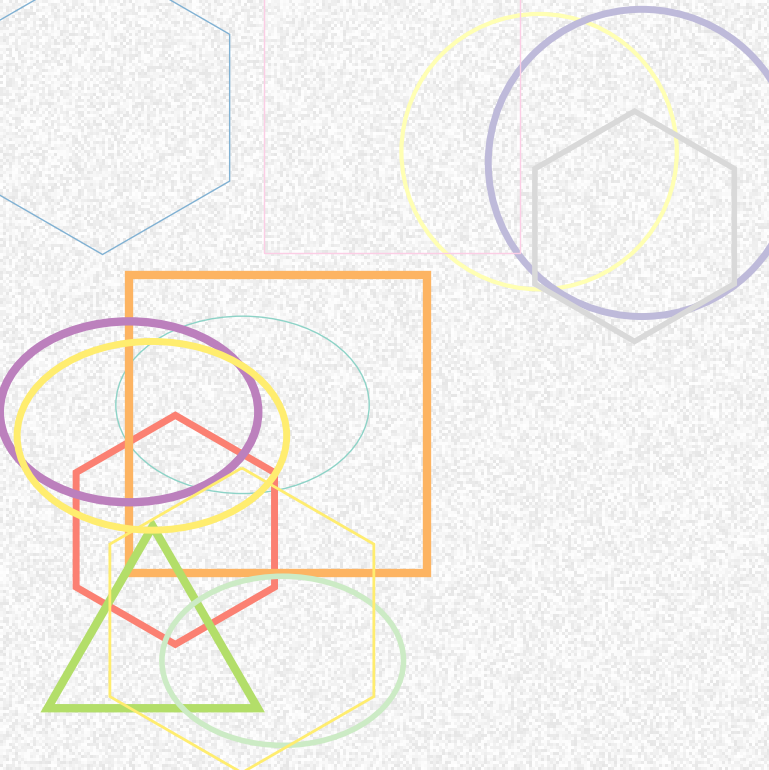[{"shape": "oval", "thickness": 0.5, "radius": 0.82, "center": [0.315, 0.474]}, {"shape": "circle", "thickness": 1.5, "radius": 0.89, "center": [0.7, 0.803]}, {"shape": "circle", "thickness": 2.5, "radius": 1.0, "center": [0.834, 0.788]}, {"shape": "hexagon", "thickness": 2.5, "radius": 0.74, "center": [0.228, 0.312]}, {"shape": "hexagon", "thickness": 0.5, "radius": 0.95, "center": [0.133, 0.86]}, {"shape": "square", "thickness": 3, "radius": 0.97, "center": [0.361, 0.449]}, {"shape": "triangle", "thickness": 3, "radius": 0.79, "center": [0.198, 0.159]}, {"shape": "square", "thickness": 0.5, "radius": 0.83, "center": [0.51, 0.838]}, {"shape": "hexagon", "thickness": 2, "radius": 0.75, "center": [0.824, 0.706]}, {"shape": "oval", "thickness": 3, "radius": 0.84, "center": [0.168, 0.465]}, {"shape": "oval", "thickness": 2, "radius": 0.78, "center": [0.367, 0.142]}, {"shape": "oval", "thickness": 2.5, "radius": 0.88, "center": [0.197, 0.434]}, {"shape": "hexagon", "thickness": 1, "radius": 0.99, "center": [0.314, 0.194]}]